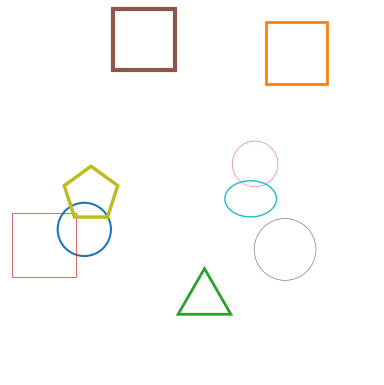[{"shape": "circle", "thickness": 1.5, "radius": 0.35, "center": [0.219, 0.404]}, {"shape": "square", "thickness": 2, "radius": 0.4, "center": [0.771, 0.862]}, {"shape": "triangle", "thickness": 2, "radius": 0.4, "center": [0.531, 0.223]}, {"shape": "square", "thickness": 0.5, "radius": 0.42, "center": [0.114, 0.364]}, {"shape": "square", "thickness": 3, "radius": 0.4, "center": [0.374, 0.897]}, {"shape": "circle", "thickness": 0.5, "radius": 0.3, "center": [0.663, 0.574]}, {"shape": "circle", "thickness": 0.5, "radius": 0.4, "center": [0.74, 0.352]}, {"shape": "pentagon", "thickness": 2.5, "radius": 0.37, "center": [0.236, 0.495]}, {"shape": "oval", "thickness": 1, "radius": 0.34, "center": [0.651, 0.484]}]